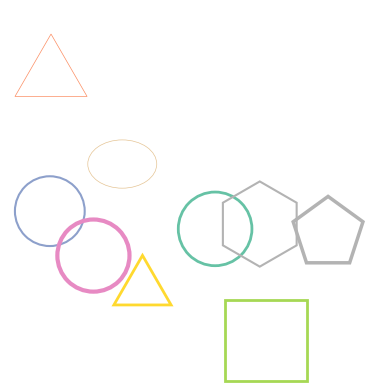[{"shape": "circle", "thickness": 2, "radius": 0.48, "center": [0.559, 0.406]}, {"shape": "triangle", "thickness": 0.5, "radius": 0.54, "center": [0.133, 0.803]}, {"shape": "circle", "thickness": 1.5, "radius": 0.45, "center": [0.129, 0.452]}, {"shape": "circle", "thickness": 3, "radius": 0.47, "center": [0.243, 0.336]}, {"shape": "square", "thickness": 2, "radius": 0.53, "center": [0.69, 0.116]}, {"shape": "triangle", "thickness": 2, "radius": 0.43, "center": [0.37, 0.251]}, {"shape": "oval", "thickness": 0.5, "radius": 0.45, "center": [0.318, 0.574]}, {"shape": "hexagon", "thickness": 1.5, "radius": 0.55, "center": [0.675, 0.418]}, {"shape": "pentagon", "thickness": 2.5, "radius": 0.48, "center": [0.852, 0.395]}]